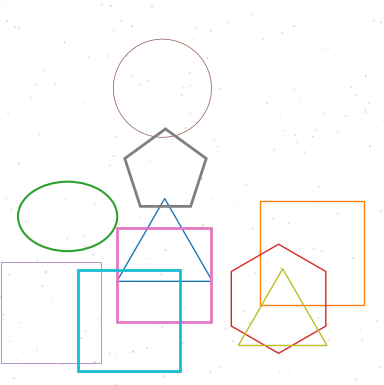[{"shape": "triangle", "thickness": 1, "radius": 0.72, "center": [0.428, 0.341]}, {"shape": "square", "thickness": 1, "radius": 0.68, "center": [0.811, 0.342]}, {"shape": "oval", "thickness": 1.5, "radius": 0.64, "center": [0.176, 0.438]}, {"shape": "hexagon", "thickness": 1, "radius": 0.71, "center": [0.724, 0.224]}, {"shape": "square", "thickness": 0.5, "radius": 0.65, "center": [0.132, 0.188]}, {"shape": "circle", "thickness": 0.5, "radius": 0.64, "center": [0.422, 0.771]}, {"shape": "square", "thickness": 2, "radius": 0.61, "center": [0.425, 0.285]}, {"shape": "pentagon", "thickness": 2, "radius": 0.56, "center": [0.43, 0.554]}, {"shape": "triangle", "thickness": 1, "radius": 0.66, "center": [0.734, 0.169]}, {"shape": "square", "thickness": 2, "radius": 0.66, "center": [0.335, 0.167]}]